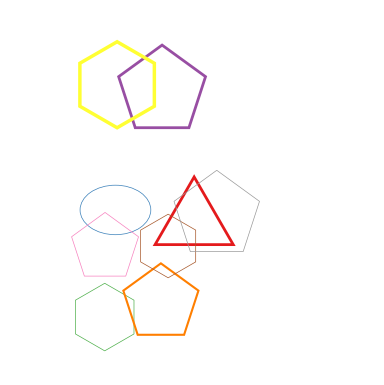[{"shape": "triangle", "thickness": 2, "radius": 0.59, "center": [0.504, 0.423]}, {"shape": "oval", "thickness": 0.5, "radius": 0.46, "center": [0.3, 0.455]}, {"shape": "hexagon", "thickness": 0.5, "radius": 0.44, "center": [0.272, 0.176]}, {"shape": "pentagon", "thickness": 2, "radius": 0.59, "center": [0.421, 0.764]}, {"shape": "pentagon", "thickness": 1.5, "radius": 0.51, "center": [0.418, 0.213]}, {"shape": "hexagon", "thickness": 2.5, "radius": 0.56, "center": [0.304, 0.78]}, {"shape": "hexagon", "thickness": 0.5, "radius": 0.41, "center": [0.437, 0.361]}, {"shape": "pentagon", "thickness": 0.5, "radius": 0.46, "center": [0.273, 0.357]}, {"shape": "pentagon", "thickness": 0.5, "radius": 0.58, "center": [0.563, 0.441]}]